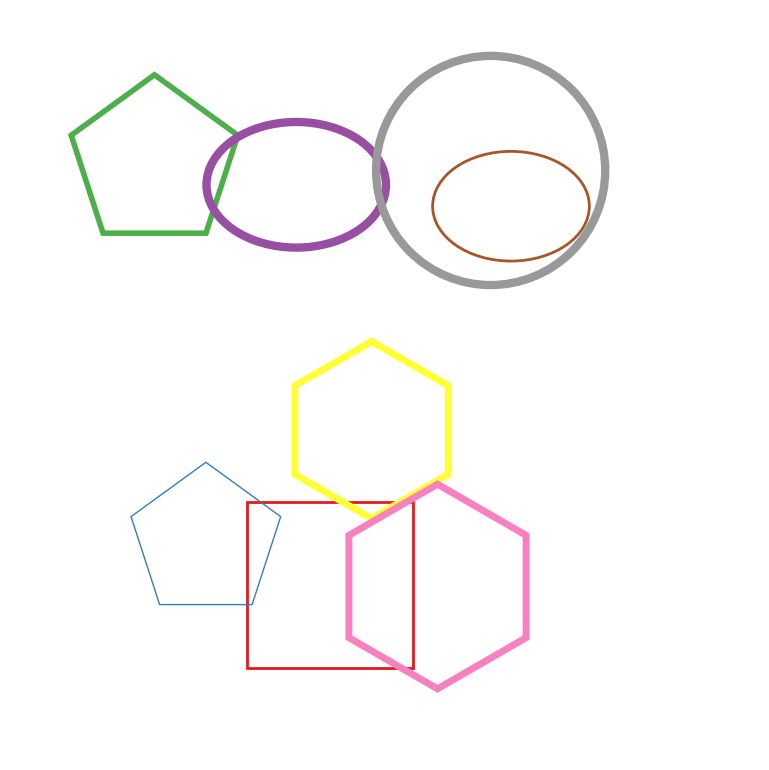[{"shape": "square", "thickness": 1, "radius": 0.54, "center": [0.428, 0.24]}, {"shape": "pentagon", "thickness": 0.5, "radius": 0.51, "center": [0.267, 0.297]}, {"shape": "pentagon", "thickness": 2, "radius": 0.57, "center": [0.201, 0.789]}, {"shape": "oval", "thickness": 3, "radius": 0.58, "center": [0.385, 0.76]}, {"shape": "hexagon", "thickness": 2.5, "radius": 0.58, "center": [0.483, 0.442]}, {"shape": "oval", "thickness": 1, "radius": 0.51, "center": [0.664, 0.732]}, {"shape": "hexagon", "thickness": 2.5, "radius": 0.66, "center": [0.568, 0.238]}, {"shape": "circle", "thickness": 3, "radius": 0.74, "center": [0.637, 0.779]}]